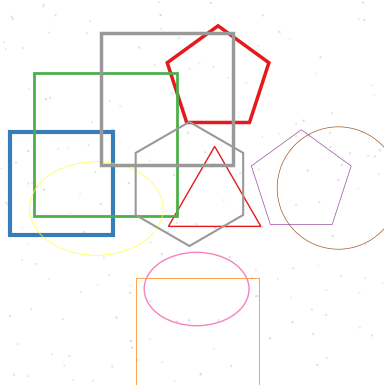[{"shape": "triangle", "thickness": 1, "radius": 0.69, "center": [0.558, 0.481]}, {"shape": "pentagon", "thickness": 2.5, "radius": 0.69, "center": [0.566, 0.794]}, {"shape": "square", "thickness": 3, "radius": 0.67, "center": [0.16, 0.524]}, {"shape": "square", "thickness": 2, "radius": 0.92, "center": [0.274, 0.625]}, {"shape": "pentagon", "thickness": 0.5, "radius": 0.68, "center": [0.783, 0.527]}, {"shape": "square", "thickness": 0.5, "radius": 0.8, "center": [0.514, 0.118]}, {"shape": "oval", "thickness": 0.5, "radius": 0.87, "center": [0.25, 0.458]}, {"shape": "circle", "thickness": 0.5, "radius": 0.79, "center": [0.879, 0.512]}, {"shape": "oval", "thickness": 1, "radius": 0.68, "center": [0.511, 0.249]}, {"shape": "square", "thickness": 2.5, "radius": 0.86, "center": [0.434, 0.743]}, {"shape": "hexagon", "thickness": 1.5, "radius": 0.81, "center": [0.492, 0.522]}]